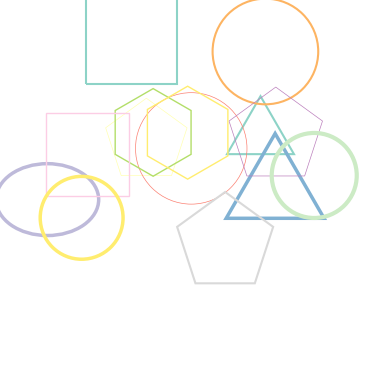[{"shape": "square", "thickness": 1.5, "radius": 0.59, "center": [0.341, 0.899]}, {"shape": "triangle", "thickness": 1.5, "radius": 0.5, "center": [0.677, 0.65]}, {"shape": "pentagon", "thickness": 0.5, "radius": 0.56, "center": [0.38, 0.634]}, {"shape": "oval", "thickness": 2.5, "radius": 0.67, "center": [0.123, 0.482]}, {"shape": "circle", "thickness": 0.5, "radius": 0.72, "center": [0.497, 0.615]}, {"shape": "triangle", "thickness": 2.5, "radius": 0.73, "center": [0.715, 0.506]}, {"shape": "circle", "thickness": 1.5, "radius": 0.69, "center": [0.689, 0.866]}, {"shape": "hexagon", "thickness": 1, "radius": 0.57, "center": [0.398, 0.656]}, {"shape": "square", "thickness": 1, "radius": 0.54, "center": [0.228, 0.598]}, {"shape": "pentagon", "thickness": 1.5, "radius": 0.66, "center": [0.585, 0.37]}, {"shape": "pentagon", "thickness": 0.5, "radius": 0.64, "center": [0.716, 0.646]}, {"shape": "circle", "thickness": 3, "radius": 0.55, "center": [0.816, 0.544]}, {"shape": "circle", "thickness": 2.5, "radius": 0.54, "center": [0.212, 0.434]}, {"shape": "hexagon", "thickness": 1, "radius": 0.6, "center": [0.487, 0.655]}]